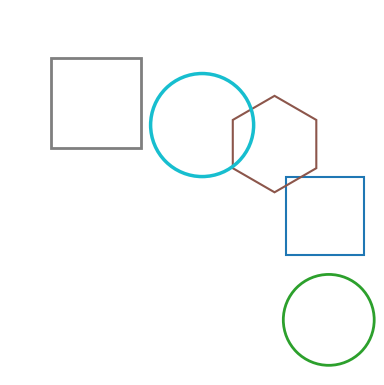[{"shape": "square", "thickness": 1.5, "radius": 0.51, "center": [0.845, 0.439]}, {"shape": "circle", "thickness": 2, "radius": 0.59, "center": [0.854, 0.169]}, {"shape": "hexagon", "thickness": 1.5, "radius": 0.63, "center": [0.713, 0.626]}, {"shape": "square", "thickness": 2, "radius": 0.58, "center": [0.249, 0.732]}, {"shape": "circle", "thickness": 2.5, "radius": 0.67, "center": [0.525, 0.675]}]